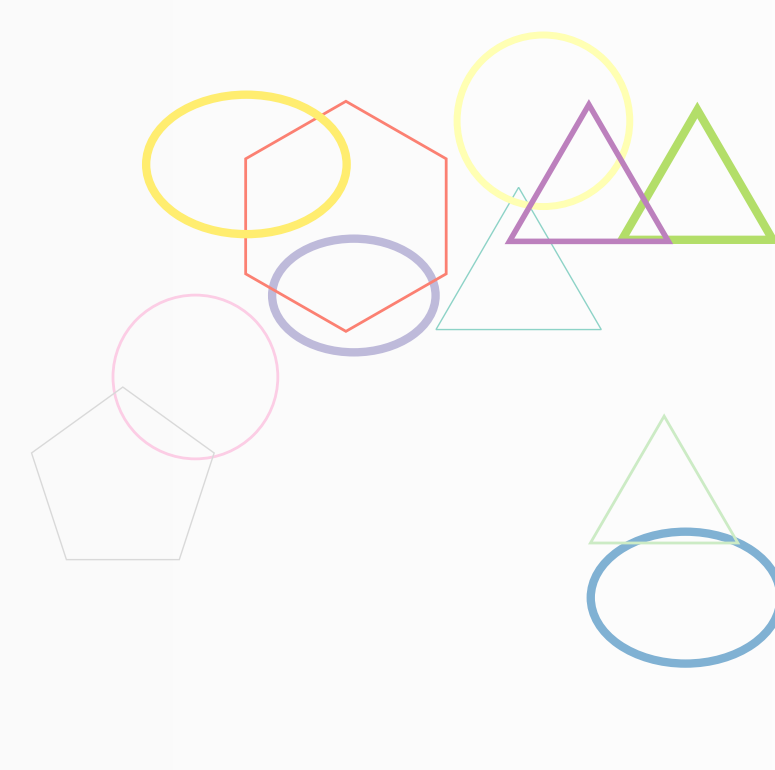[{"shape": "triangle", "thickness": 0.5, "radius": 0.62, "center": [0.669, 0.634]}, {"shape": "circle", "thickness": 2.5, "radius": 0.56, "center": [0.701, 0.843]}, {"shape": "oval", "thickness": 3, "radius": 0.53, "center": [0.457, 0.616]}, {"shape": "hexagon", "thickness": 1, "radius": 0.75, "center": [0.446, 0.719]}, {"shape": "oval", "thickness": 3, "radius": 0.61, "center": [0.885, 0.224]}, {"shape": "triangle", "thickness": 3, "radius": 0.56, "center": [0.9, 0.745]}, {"shape": "circle", "thickness": 1, "radius": 0.53, "center": [0.252, 0.51]}, {"shape": "pentagon", "thickness": 0.5, "radius": 0.62, "center": [0.159, 0.373]}, {"shape": "triangle", "thickness": 2, "radius": 0.59, "center": [0.76, 0.746]}, {"shape": "triangle", "thickness": 1, "radius": 0.55, "center": [0.857, 0.35]}, {"shape": "oval", "thickness": 3, "radius": 0.65, "center": [0.318, 0.786]}]